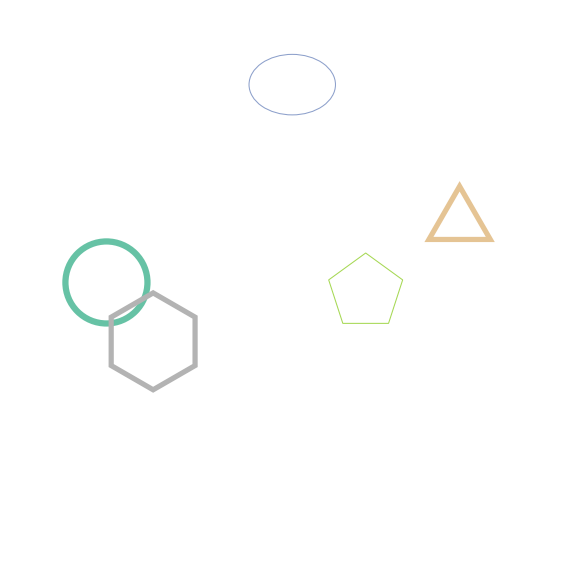[{"shape": "circle", "thickness": 3, "radius": 0.36, "center": [0.184, 0.51]}, {"shape": "oval", "thickness": 0.5, "radius": 0.37, "center": [0.506, 0.853]}, {"shape": "pentagon", "thickness": 0.5, "radius": 0.34, "center": [0.633, 0.494]}, {"shape": "triangle", "thickness": 2.5, "radius": 0.31, "center": [0.796, 0.615]}, {"shape": "hexagon", "thickness": 2.5, "radius": 0.42, "center": [0.265, 0.408]}]